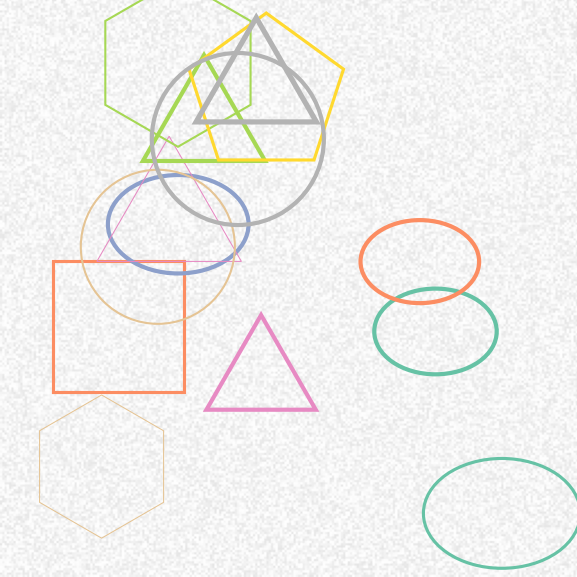[{"shape": "oval", "thickness": 1.5, "radius": 0.68, "center": [0.869, 0.11]}, {"shape": "oval", "thickness": 2, "radius": 0.53, "center": [0.754, 0.425]}, {"shape": "oval", "thickness": 2, "radius": 0.51, "center": [0.727, 0.546]}, {"shape": "square", "thickness": 1.5, "radius": 0.57, "center": [0.205, 0.433]}, {"shape": "oval", "thickness": 2, "radius": 0.61, "center": [0.309, 0.611]}, {"shape": "triangle", "thickness": 2, "radius": 0.55, "center": [0.452, 0.344]}, {"shape": "triangle", "thickness": 0.5, "radius": 0.72, "center": [0.293, 0.619]}, {"shape": "hexagon", "thickness": 1, "radius": 0.73, "center": [0.308, 0.89]}, {"shape": "triangle", "thickness": 2, "radius": 0.61, "center": [0.353, 0.782]}, {"shape": "pentagon", "thickness": 1.5, "radius": 0.7, "center": [0.461, 0.836]}, {"shape": "hexagon", "thickness": 0.5, "radius": 0.62, "center": [0.176, 0.191]}, {"shape": "circle", "thickness": 1, "radius": 0.67, "center": [0.273, 0.572]}, {"shape": "triangle", "thickness": 2.5, "radius": 0.6, "center": [0.444, 0.848]}, {"shape": "circle", "thickness": 2, "radius": 0.74, "center": [0.412, 0.758]}]